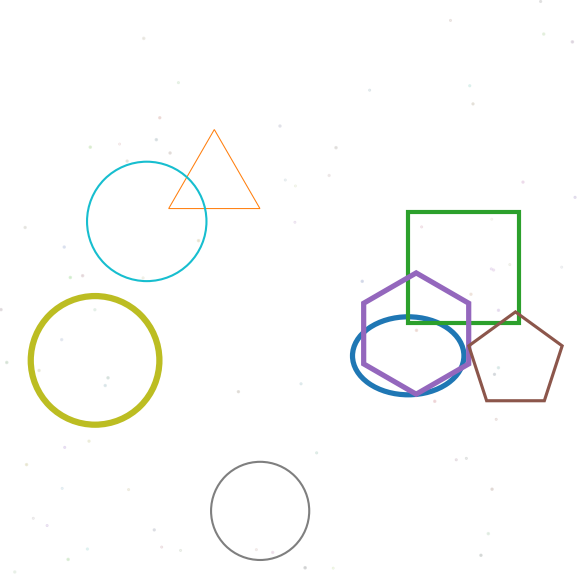[{"shape": "oval", "thickness": 2.5, "radius": 0.48, "center": [0.707, 0.383]}, {"shape": "triangle", "thickness": 0.5, "radius": 0.46, "center": [0.371, 0.684]}, {"shape": "square", "thickness": 2, "radius": 0.48, "center": [0.803, 0.536]}, {"shape": "hexagon", "thickness": 2.5, "radius": 0.52, "center": [0.721, 0.422]}, {"shape": "pentagon", "thickness": 1.5, "radius": 0.43, "center": [0.893, 0.374]}, {"shape": "circle", "thickness": 1, "radius": 0.42, "center": [0.45, 0.114]}, {"shape": "circle", "thickness": 3, "radius": 0.56, "center": [0.165, 0.375]}, {"shape": "circle", "thickness": 1, "radius": 0.52, "center": [0.254, 0.616]}]